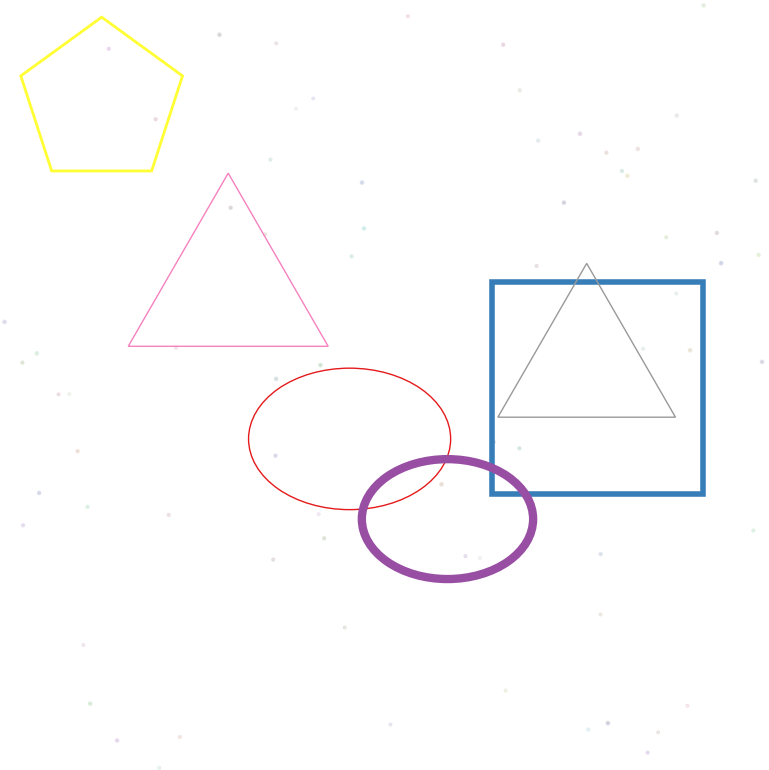[{"shape": "oval", "thickness": 0.5, "radius": 0.66, "center": [0.454, 0.43]}, {"shape": "square", "thickness": 2, "radius": 0.69, "center": [0.776, 0.496]}, {"shape": "oval", "thickness": 3, "radius": 0.56, "center": [0.581, 0.326]}, {"shape": "pentagon", "thickness": 1, "radius": 0.55, "center": [0.132, 0.867]}, {"shape": "triangle", "thickness": 0.5, "radius": 0.75, "center": [0.296, 0.625]}, {"shape": "triangle", "thickness": 0.5, "radius": 0.67, "center": [0.762, 0.525]}]